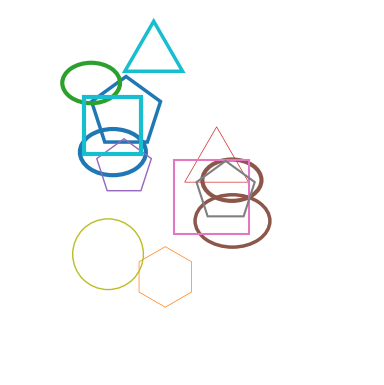[{"shape": "pentagon", "thickness": 2.5, "radius": 0.47, "center": [0.327, 0.707]}, {"shape": "oval", "thickness": 3, "radius": 0.43, "center": [0.293, 0.605]}, {"shape": "hexagon", "thickness": 0.5, "radius": 0.39, "center": [0.429, 0.281]}, {"shape": "oval", "thickness": 3, "radius": 0.38, "center": [0.237, 0.784]}, {"shape": "triangle", "thickness": 0.5, "radius": 0.48, "center": [0.563, 0.575]}, {"shape": "pentagon", "thickness": 1, "radius": 0.37, "center": [0.322, 0.565]}, {"shape": "oval", "thickness": 2.5, "radius": 0.49, "center": [0.604, 0.426]}, {"shape": "oval", "thickness": 3, "radius": 0.38, "center": [0.602, 0.532]}, {"shape": "square", "thickness": 1.5, "radius": 0.48, "center": [0.549, 0.488]}, {"shape": "pentagon", "thickness": 1.5, "radius": 0.4, "center": [0.586, 0.502]}, {"shape": "circle", "thickness": 1, "radius": 0.46, "center": [0.281, 0.34]}, {"shape": "triangle", "thickness": 2.5, "radius": 0.43, "center": [0.399, 0.858]}, {"shape": "square", "thickness": 3, "radius": 0.37, "center": [0.291, 0.674]}]